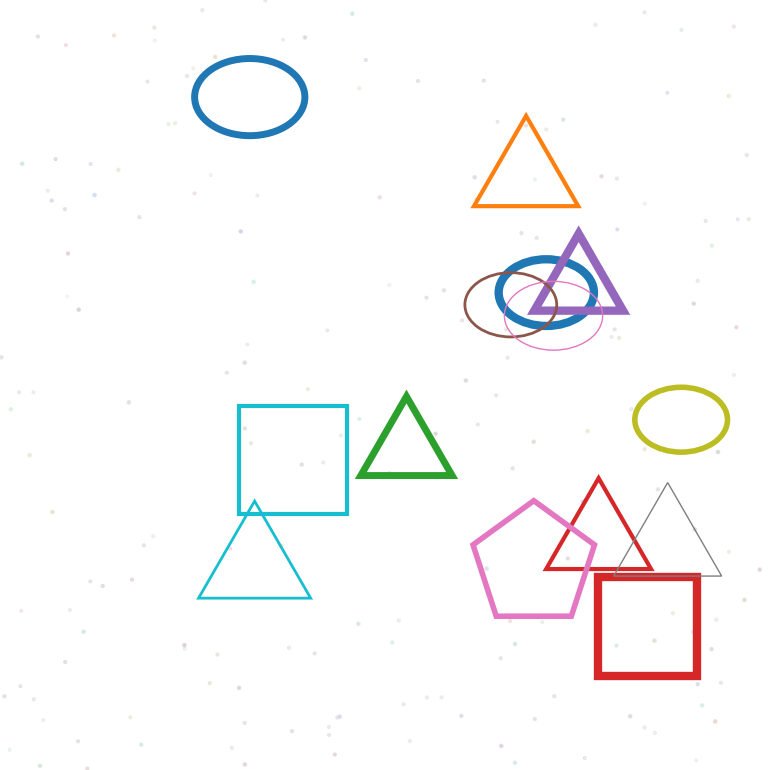[{"shape": "oval", "thickness": 2.5, "radius": 0.36, "center": [0.324, 0.874]}, {"shape": "oval", "thickness": 3, "radius": 0.31, "center": [0.709, 0.62]}, {"shape": "triangle", "thickness": 1.5, "radius": 0.39, "center": [0.683, 0.771]}, {"shape": "triangle", "thickness": 2.5, "radius": 0.34, "center": [0.528, 0.417]}, {"shape": "triangle", "thickness": 1.5, "radius": 0.39, "center": [0.777, 0.3]}, {"shape": "square", "thickness": 3, "radius": 0.32, "center": [0.842, 0.186]}, {"shape": "triangle", "thickness": 3, "radius": 0.33, "center": [0.752, 0.63]}, {"shape": "oval", "thickness": 1, "radius": 0.3, "center": [0.663, 0.604]}, {"shape": "oval", "thickness": 0.5, "radius": 0.32, "center": [0.719, 0.59]}, {"shape": "pentagon", "thickness": 2, "radius": 0.41, "center": [0.693, 0.267]}, {"shape": "triangle", "thickness": 0.5, "radius": 0.4, "center": [0.867, 0.292]}, {"shape": "oval", "thickness": 2, "radius": 0.3, "center": [0.885, 0.455]}, {"shape": "square", "thickness": 1.5, "radius": 0.35, "center": [0.38, 0.403]}, {"shape": "triangle", "thickness": 1, "radius": 0.42, "center": [0.331, 0.265]}]